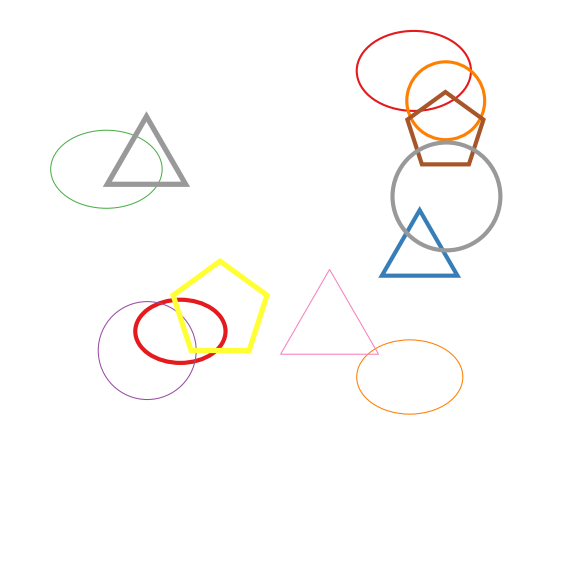[{"shape": "oval", "thickness": 2, "radius": 0.39, "center": [0.312, 0.425]}, {"shape": "oval", "thickness": 1, "radius": 0.49, "center": [0.717, 0.876]}, {"shape": "triangle", "thickness": 2, "radius": 0.38, "center": [0.727, 0.56]}, {"shape": "oval", "thickness": 0.5, "radius": 0.48, "center": [0.184, 0.706]}, {"shape": "circle", "thickness": 0.5, "radius": 0.42, "center": [0.255, 0.392]}, {"shape": "oval", "thickness": 0.5, "radius": 0.46, "center": [0.71, 0.346]}, {"shape": "circle", "thickness": 1.5, "radius": 0.34, "center": [0.772, 0.825]}, {"shape": "pentagon", "thickness": 2.5, "radius": 0.43, "center": [0.381, 0.461]}, {"shape": "pentagon", "thickness": 2, "radius": 0.35, "center": [0.771, 0.771]}, {"shape": "triangle", "thickness": 0.5, "radius": 0.49, "center": [0.571, 0.435]}, {"shape": "triangle", "thickness": 2.5, "radius": 0.39, "center": [0.254, 0.719]}, {"shape": "circle", "thickness": 2, "radius": 0.47, "center": [0.773, 0.659]}]